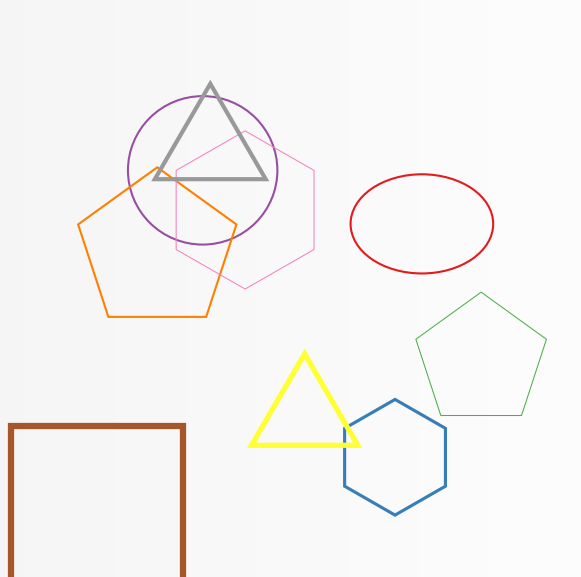[{"shape": "oval", "thickness": 1, "radius": 0.61, "center": [0.726, 0.611]}, {"shape": "hexagon", "thickness": 1.5, "radius": 0.5, "center": [0.68, 0.207]}, {"shape": "pentagon", "thickness": 0.5, "radius": 0.59, "center": [0.828, 0.375]}, {"shape": "circle", "thickness": 1, "radius": 0.64, "center": [0.349, 0.704]}, {"shape": "pentagon", "thickness": 1, "radius": 0.72, "center": [0.271, 0.566]}, {"shape": "triangle", "thickness": 2.5, "radius": 0.53, "center": [0.524, 0.281]}, {"shape": "square", "thickness": 3, "radius": 0.74, "center": [0.167, 0.114]}, {"shape": "hexagon", "thickness": 0.5, "radius": 0.68, "center": [0.422, 0.636]}, {"shape": "triangle", "thickness": 2, "radius": 0.55, "center": [0.362, 0.744]}]